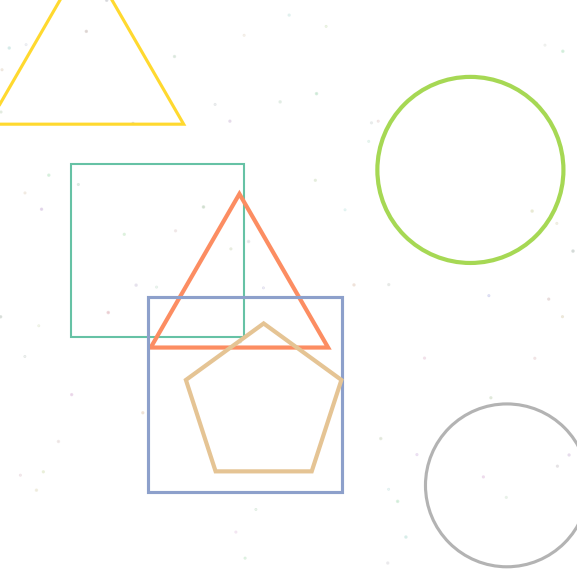[{"shape": "square", "thickness": 1, "radius": 0.75, "center": [0.273, 0.566]}, {"shape": "triangle", "thickness": 2, "radius": 0.89, "center": [0.415, 0.486]}, {"shape": "square", "thickness": 1.5, "radius": 0.84, "center": [0.424, 0.316]}, {"shape": "circle", "thickness": 2, "radius": 0.81, "center": [0.815, 0.705]}, {"shape": "triangle", "thickness": 1.5, "radius": 0.98, "center": [0.149, 0.882]}, {"shape": "pentagon", "thickness": 2, "radius": 0.71, "center": [0.457, 0.297]}, {"shape": "circle", "thickness": 1.5, "radius": 0.71, "center": [0.878, 0.159]}]